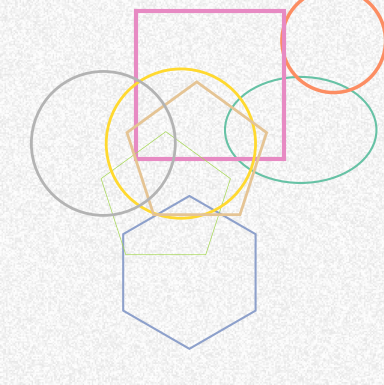[{"shape": "oval", "thickness": 1.5, "radius": 0.98, "center": [0.781, 0.662]}, {"shape": "circle", "thickness": 2.5, "radius": 0.67, "center": [0.867, 0.894]}, {"shape": "hexagon", "thickness": 1.5, "radius": 0.99, "center": [0.492, 0.293]}, {"shape": "square", "thickness": 3, "radius": 0.96, "center": [0.545, 0.778]}, {"shape": "pentagon", "thickness": 0.5, "radius": 0.88, "center": [0.431, 0.481]}, {"shape": "circle", "thickness": 2, "radius": 0.97, "center": [0.47, 0.627]}, {"shape": "pentagon", "thickness": 2, "radius": 0.95, "center": [0.511, 0.597]}, {"shape": "circle", "thickness": 2, "radius": 0.93, "center": [0.268, 0.627]}]